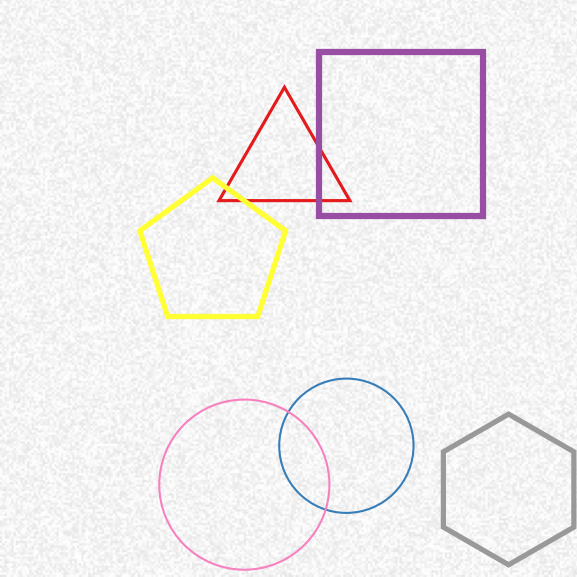[{"shape": "triangle", "thickness": 1.5, "radius": 0.65, "center": [0.493, 0.717]}, {"shape": "circle", "thickness": 1, "radius": 0.58, "center": [0.6, 0.227]}, {"shape": "square", "thickness": 3, "radius": 0.71, "center": [0.695, 0.767]}, {"shape": "pentagon", "thickness": 2.5, "radius": 0.66, "center": [0.368, 0.558]}, {"shape": "circle", "thickness": 1, "radius": 0.74, "center": [0.423, 0.16]}, {"shape": "hexagon", "thickness": 2.5, "radius": 0.65, "center": [0.881, 0.152]}]